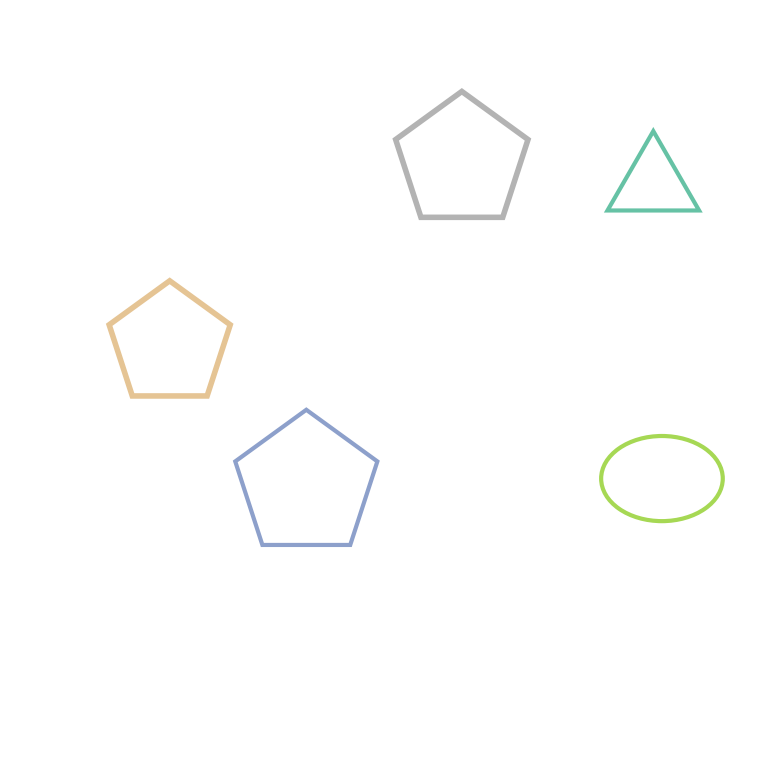[{"shape": "triangle", "thickness": 1.5, "radius": 0.34, "center": [0.848, 0.761]}, {"shape": "pentagon", "thickness": 1.5, "radius": 0.49, "center": [0.398, 0.371]}, {"shape": "oval", "thickness": 1.5, "radius": 0.39, "center": [0.86, 0.378]}, {"shape": "pentagon", "thickness": 2, "radius": 0.41, "center": [0.22, 0.553]}, {"shape": "pentagon", "thickness": 2, "radius": 0.45, "center": [0.6, 0.791]}]